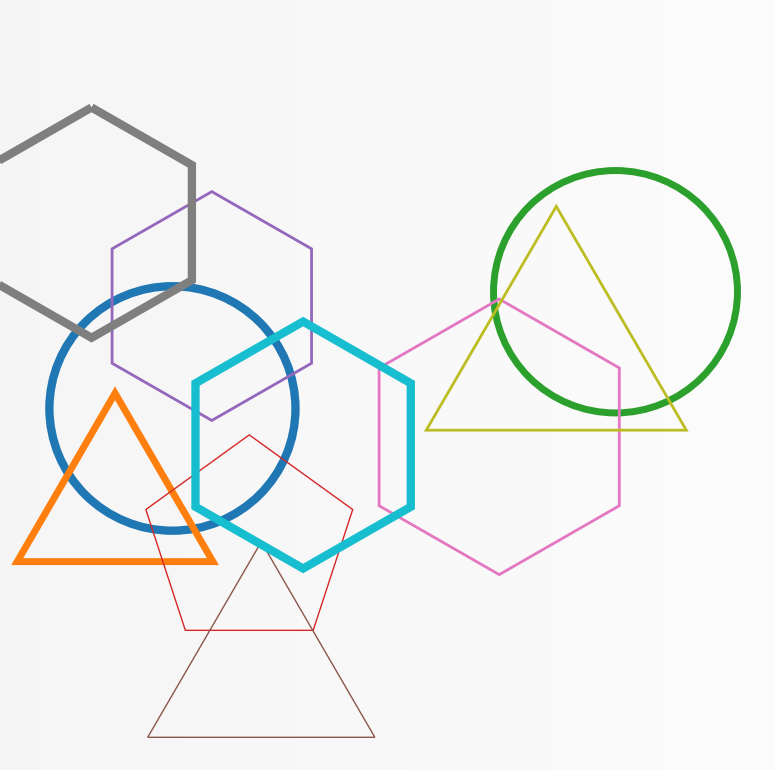[{"shape": "circle", "thickness": 3, "radius": 0.79, "center": [0.222, 0.47]}, {"shape": "triangle", "thickness": 2.5, "radius": 0.73, "center": [0.148, 0.344]}, {"shape": "circle", "thickness": 2.5, "radius": 0.79, "center": [0.794, 0.621]}, {"shape": "pentagon", "thickness": 0.5, "radius": 0.7, "center": [0.322, 0.295]}, {"shape": "hexagon", "thickness": 1, "radius": 0.74, "center": [0.273, 0.603]}, {"shape": "triangle", "thickness": 0.5, "radius": 0.85, "center": [0.337, 0.127]}, {"shape": "hexagon", "thickness": 1, "radius": 0.89, "center": [0.644, 0.433]}, {"shape": "hexagon", "thickness": 3, "radius": 0.75, "center": [0.118, 0.711]}, {"shape": "triangle", "thickness": 1, "radius": 0.97, "center": [0.718, 0.538]}, {"shape": "hexagon", "thickness": 3, "radius": 0.8, "center": [0.391, 0.422]}]